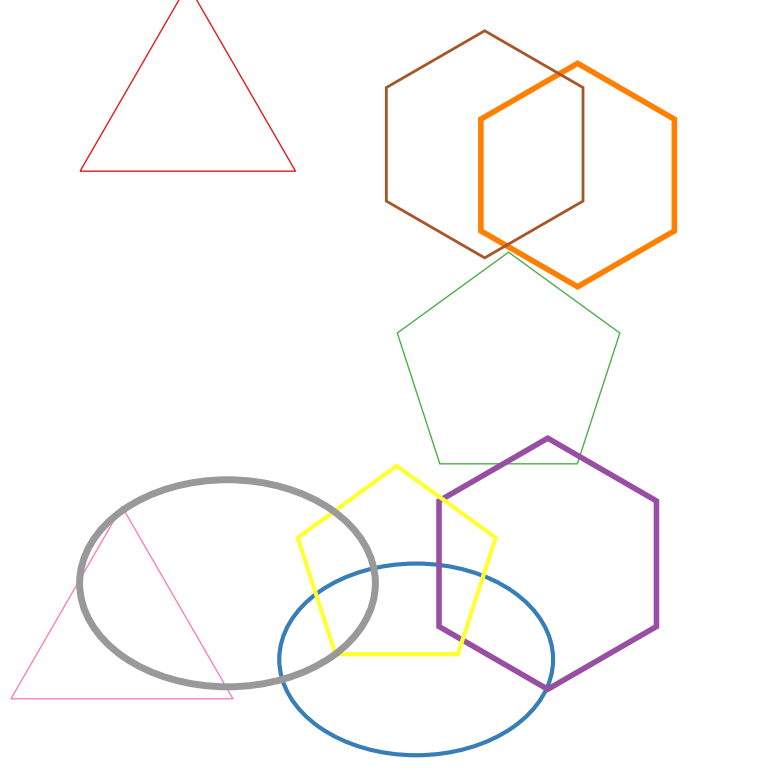[{"shape": "triangle", "thickness": 0.5, "radius": 0.81, "center": [0.244, 0.858]}, {"shape": "oval", "thickness": 1.5, "radius": 0.89, "center": [0.541, 0.144]}, {"shape": "pentagon", "thickness": 0.5, "radius": 0.76, "center": [0.66, 0.521]}, {"shape": "hexagon", "thickness": 2, "radius": 0.82, "center": [0.711, 0.268]}, {"shape": "hexagon", "thickness": 2, "radius": 0.73, "center": [0.75, 0.773]}, {"shape": "pentagon", "thickness": 1.5, "radius": 0.68, "center": [0.515, 0.26]}, {"shape": "hexagon", "thickness": 1, "radius": 0.74, "center": [0.629, 0.813]}, {"shape": "triangle", "thickness": 0.5, "radius": 0.83, "center": [0.158, 0.176]}, {"shape": "oval", "thickness": 2.5, "radius": 0.96, "center": [0.295, 0.242]}]